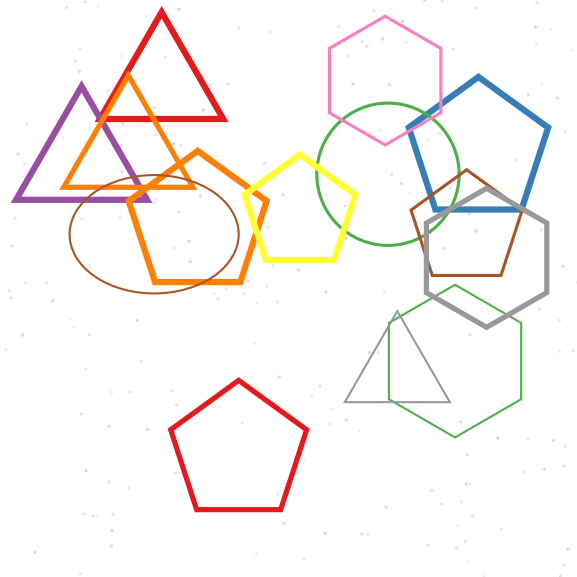[{"shape": "pentagon", "thickness": 2.5, "radius": 0.62, "center": [0.413, 0.217]}, {"shape": "triangle", "thickness": 3, "radius": 0.62, "center": [0.28, 0.855]}, {"shape": "pentagon", "thickness": 3, "radius": 0.63, "center": [0.829, 0.739]}, {"shape": "circle", "thickness": 1.5, "radius": 0.62, "center": [0.672, 0.697]}, {"shape": "hexagon", "thickness": 1, "radius": 0.66, "center": [0.788, 0.374]}, {"shape": "triangle", "thickness": 3, "radius": 0.65, "center": [0.141, 0.719]}, {"shape": "pentagon", "thickness": 3, "radius": 0.63, "center": [0.342, 0.612]}, {"shape": "triangle", "thickness": 2.5, "radius": 0.65, "center": [0.222, 0.739]}, {"shape": "pentagon", "thickness": 3, "radius": 0.5, "center": [0.52, 0.631]}, {"shape": "pentagon", "thickness": 1.5, "radius": 0.51, "center": [0.808, 0.604]}, {"shape": "oval", "thickness": 1, "radius": 0.73, "center": [0.267, 0.593]}, {"shape": "hexagon", "thickness": 1.5, "radius": 0.56, "center": [0.667, 0.86]}, {"shape": "hexagon", "thickness": 2.5, "radius": 0.6, "center": [0.843, 0.553]}, {"shape": "triangle", "thickness": 1, "radius": 0.53, "center": [0.688, 0.355]}]